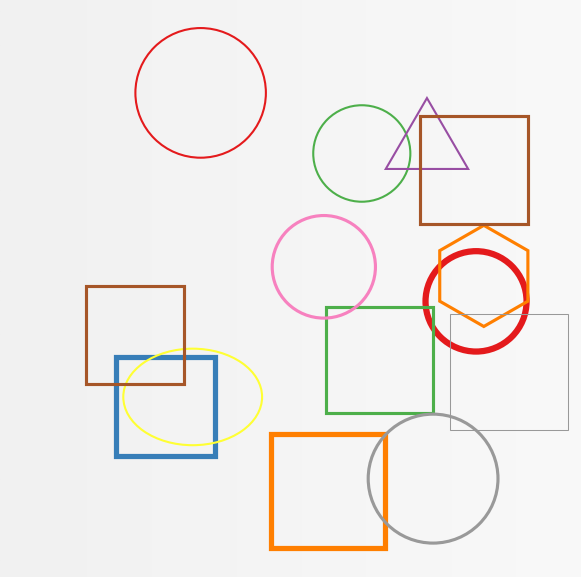[{"shape": "circle", "thickness": 3, "radius": 0.43, "center": [0.819, 0.477]}, {"shape": "circle", "thickness": 1, "radius": 0.56, "center": [0.345, 0.838]}, {"shape": "square", "thickness": 2.5, "radius": 0.43, "center": [0.285, 0.295]}, {"shape": "square", "thickness": 1.5, "radius": 0.46, "center": [0.653, 0.376]}, {"shape": "circle", "thickness": 1, "radius": 0.42, "center": [0.622, 0.733]}, {"shape": "triangle", "thickness": 1, "radius": 0.41, "center": [0.735, 0.747]}, {"shape": "hexagon", "thickness": 1.5, "radius": 0.44, "center": [0.832, 0.521]}, {"shape": "square", "thickness": 2.5, "radius": 0.49, "center": [0.565, 0.149]}, {"shape": "oval", "thickness": 1, "radius": 0.6, "center": [0.332, 0.312]}, {"shape": "square", "thickness": 1.5, "radius": 0.42, "center": [0.232, 0.419]}, {"shape": "square", "thickness": 1.5, "radius": 0.47, "center": [0.815, 0.705]}, {"shape": "circle", "thickness": 1.5, "radius": 0.44, "center": [0.557, 0.537]}, {"shape": "square", "thickness": 0.5, "radius": 0.51, "center": [0.876, 0.355]}, {"shape": "circle", "thickness": 1.5, "radius": 0.56, "center": [0.745, 0.17]}]